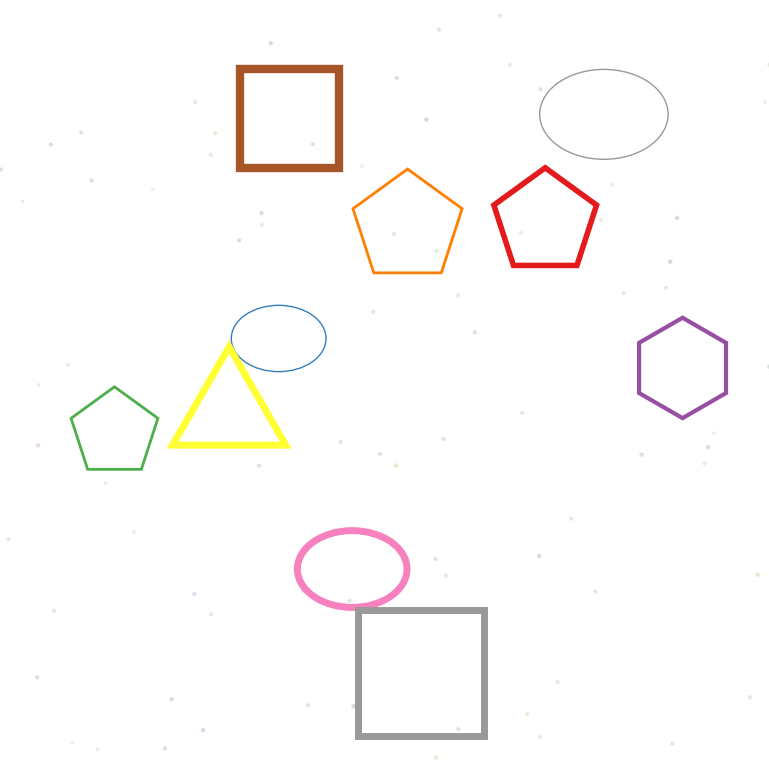[{"shape": "pentagon", "thickness": 2, "radius": 0.35, "center": [0.708, 0.712]}, {"shape": "oval", "thickness": 0.5, "radius": 0.31, "center": [0.362, 0.56]}, {"shape": "pentagon", "thickness": 1, "radius": 0.3, "center": [0.149, 0.438]}, {"shape": "hexagon", "thickness": 1.5, "radius": 0.33, "center": [0.886, 0.522]}, {"shape": "pentagon", "thickness": 1, "radius": 0.37, "center": [0.529, 0.706]}, {"shape": "triangle", "thickness": 2.5, "radius": 0.42, "center": [0.298, 0.464]}, {"shape": "square", "thickness": 3, "radius": 0.32, "center": [0.375, 0.846]}, {"shape": "oval", "thickness": 2.5, "radius": 0.36, "center": [0.457, 0.261]}, {"shape": "square", "thickness": 2.5, "radius": 0.41, "center": [0.547, 0.126]}, {"shape": "oval", "thickness": 0.5, "radius": 0.42, "center": [0.784, 0.851]}]